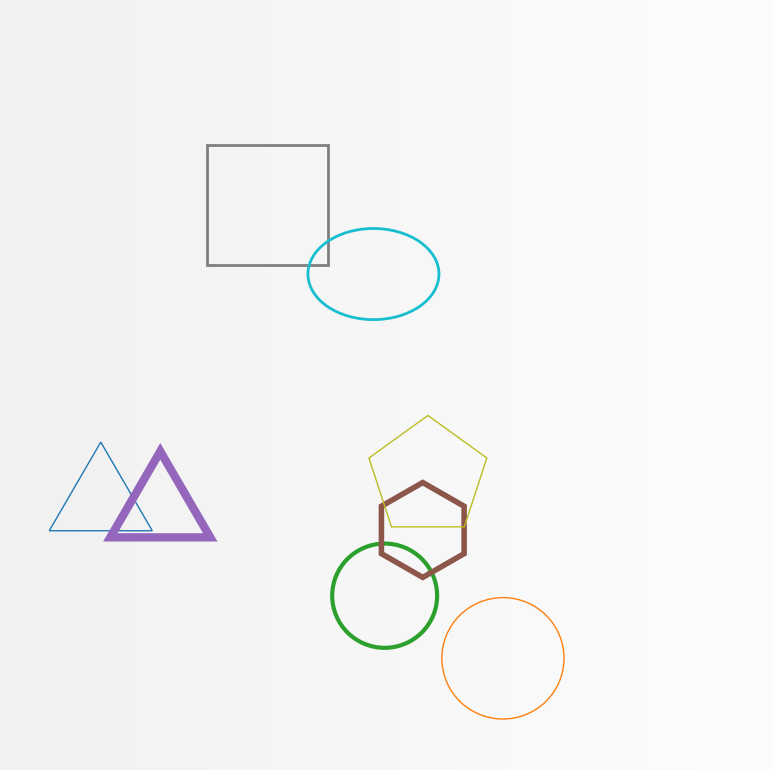[{"shape": "triangle", "thickness": 0.5, "radius": 0.38, "center": [0.13, 0.349]}, {"shape": "circle", "thickness": 0.5, "radius": 0.39, "center": [0.649, 0.145]}, {"shape": "circle", "thickness": 1.5, "radius": 0.34, "center": [0.496, 0.226]}, {"shape": "triangle", "thickness": 3, "radius": 0.37, "center": [0.207, 0.339]}, {"shape": "hexagon", "thickness": 2, "radius": 0.31, "center": [0.545, 0.312]}, {"shape": "square", "thickness": 1, "radius": 0.39, "center": [0.345, 0.734]}, {"shape": "pentagon", "thickness": 0.5, "radius": 0.4, "center": [0.552, 0.38]}, {"shape": "oval", "thickness": 1, "radius": 0.42, "center": [0.482, 0.644]}]